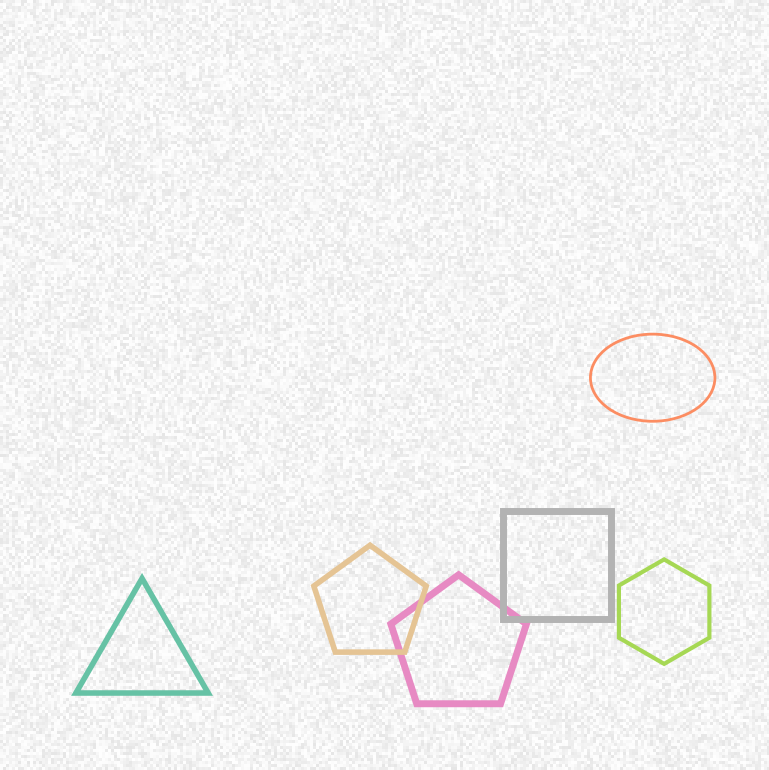[{"shape": "triangle", "thickness": 2, "radius": 0.5, "center": [0.184, 0.15]}, {"shape": "oval", "thickness": 1, "radius": 0.4, "center": [0.848, 0.509]}, {"shape": "pentagon", "thickness": 2.5, "radius": 0.46, "center": [0.596, 0.161]}, {"shape": "hexagon", "thickness": 1.5, "radius": 0.34, "center": [0.863, 0.206]}, {"shape": "pentagon", "thickness": 2, "radius": 0.38, "center": [0.481, 0.215]}, {"shape": "square", "thickness": 2.5, "radius": 0.35, "center": [0.723, 0.266]}]